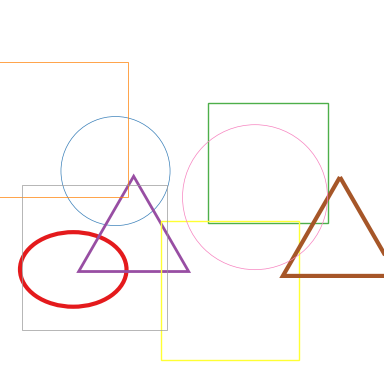[{"shape": "oval", "thickness": 3, "radius": 0.69, "center": [0.19, 0.3]}, {"shape": "circle", "thickness": 0.5, "radius": 0.71, "center": [0.3, 0.556]}, {"shape": "square", "thickness": 1, "radius": 0.78, "center": [0.697, 0.576]}, {"shape": "triangle", "thickness": 2, "radius": 0.82, "center": [0.347, 0.377]}, {"shape": "square", "thickness": 0.5, "radius": 0.88, "center": [0.157, 0.664]}, {"shape": "square", "thickness": 1, "radius": 0.9, "center": [0.597, 0.246]}, {"shape": "triangle", "thickness": 3, "radius": 0.86, "center": [0.883, 0.369]}, {"shape": "circle", "thickness": 0.5, "radius": 0.94, "center": [0.662, 0.488]}, {"shape": "square", "thickness": 0.5, "radius": 0.94, "center": [0.246, 0.332]}]